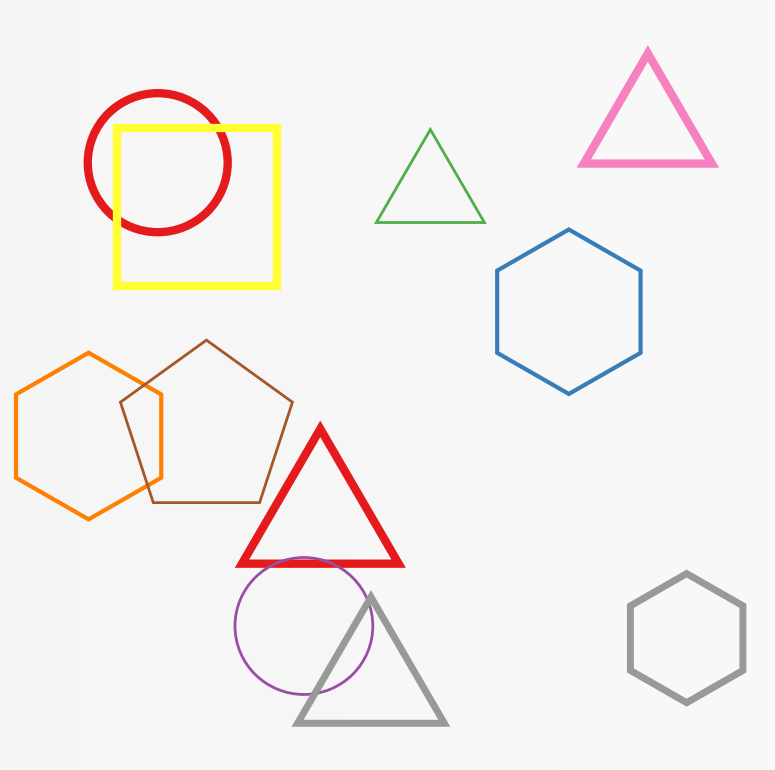[{"shape": "circle", "thickness": 3, "radius": 0.45, "center": [0.204, 0.789]}, {"shape": "triangle", "thickness": 3, "radius": 0.58, "center": [0.413, 0.326]}, {"shape": "hexagon", "thickness": 1.5, "radius": 0.53, "center": [0.734, 0.595]}, {"shape": "triangle", "thickness": 1, "radius": 0.4, "center": [0.555, 0.751]}, {"shape": "circle", "thickness": 1, "radius": 0.44, "center": [0.392, 0.187]}, {"shape": "hexagon", "thickness": 1.5, "radius": 0.54, "center": [0.114, 0.434]}, {"shape": "square", "thickness": 3, "radius": 0.52, "center": [0.255, 0.731]}, {"shape": "pentagon", "thickness": 1, "radius": 0.58, "center": [0.266, 0.442]}, {"shape": "triangle", "thickness": 3, "radius": 0.48, "center": [0.836, 0.835]}, {"shape": "hexagon", "thickness": 2.5, "radius": 0.42, "center": [0.886, 0.171]}, {"shape": "triangle", "thickness": 2.5, "radius": 0.55, "center": [0.479, 0.115]}]